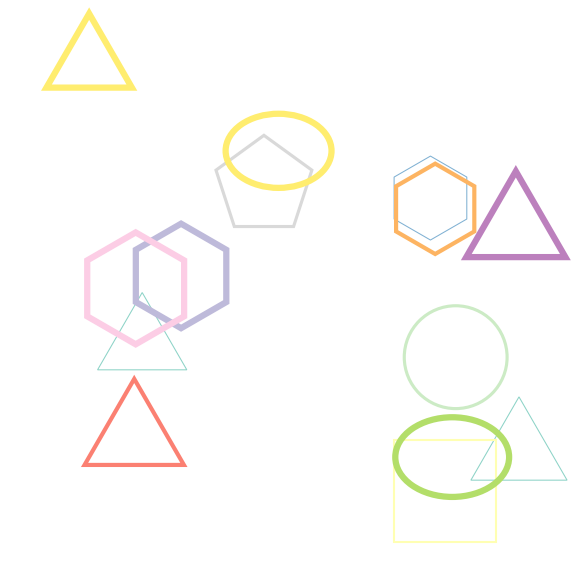[{"shape": "triangle", "thickness": 0.5, "radius": 0.45, "center": [0.246, 0.403]}, {"shape": "triangle", "thickness": 0.5, "radius": 0.48, "center": [0.899, 0.216]}, {"shape": "square", "thickness": 1, "radius": 0.44, "center": [0.771, 0.148]}, {"shape": "hexagon", "thickness": 3, "radius": 0.45, "center": [0.314, 0.521]}, {"shape": "triangle", "thickness": 2, "radius": 0.5, "center": [0.232, 0.244]}, {"shape": "hexagon", "thickness": 0.5, "radius": 0.36, "center": [0.745, 0.656]}, {"shape": "hexagon", "thickness": 2, "radius": 0.39, "center": [0.754, 0.638]}, {"shape": "oval", "thickness": 3, "radius": 0.49, "center": [0.783, 0.208]}, {"shape": "hexagon", "thickness": 3, "radius": 0.48, "center": [0.235, 0.5]}, {"shape": "pentagon", "thickness": 1.5, "radius": 0.44, "center": [0.457, 0.678]}, {"shape": "triangle", "thickness": 3, "radius": 0.5, "center": [0.893, 0.603]}, {"shape": "circle", "thickness": 1.5, "radius": 0.45, "center": [0.789, 0.381]}, {"shape": "triangle", "thickness": 3, "radius": 0.43, "center": [0.154, 0.89]}, {"shape": "oval", "thickness": 3, "radius": 0.46, "center": [0.482, 0.738]}]